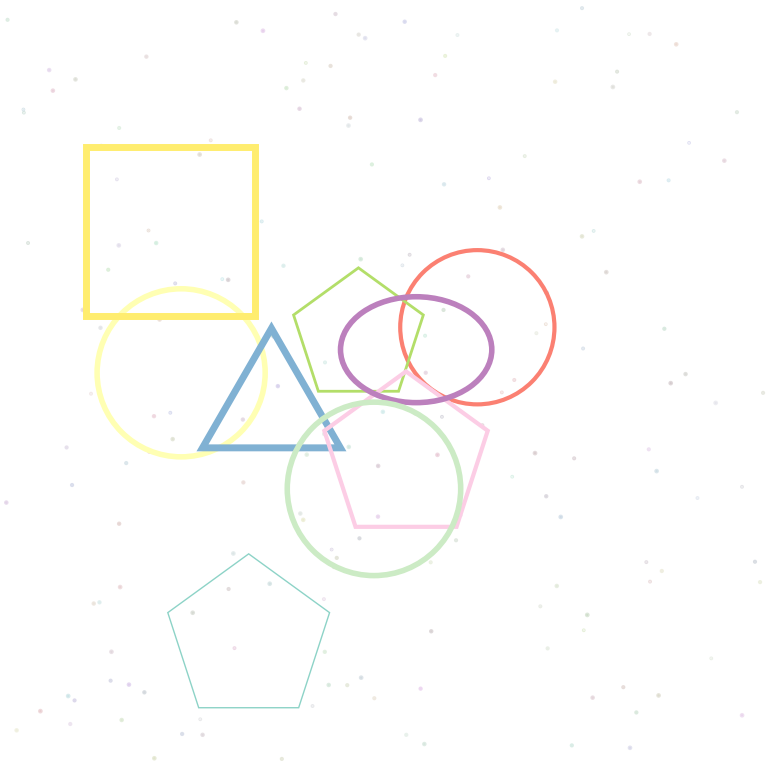[{"shape": "pentagon", "thickness": 0.5, "radius": 0.55, "center": [0.323, 0.17]}, {"shape": "circle", "thickness": 2, "radius": 0.55, "center": [0.235, 0.516]}, {"shape": "circle", "thickness": 1.5, "radius": 0.5, "center": [0.62, 0.575]}, {"shape": "triangle", "thickness": 2.5, "radius": 0.52, "center": [0.353, 0.47]}, {"shape": "pentagon", "thickness": 1, "radius": 0.44, "center": [0.466, 0.564]}, {"shape": "pentagon", "thickness": 1.5, "radius": 0.56, "center": [0.527, 0.406]}, {"shape": "oval", "thickness": 2, "radius": 0.49, "center": [0.54, 0.546]}, {"shape": "circle", "thickness": 2, "radius": 0.56, "center": [0.486, 0.365]}, {"shape": "square", "thickness": 2.5, "radius": 0.55, "center": [0.222, 0.699]}]